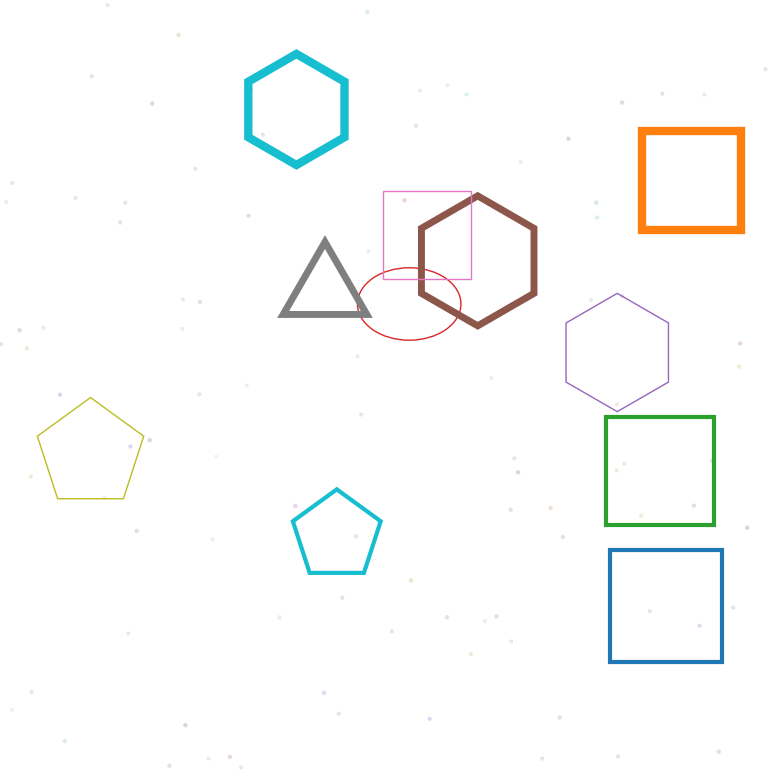[{"shape": "square", "thickness": 1.5, "radius": 0.36, "center": [0.865, 0.213]}, {"shape": "square", "thickness": 3, "radius": 0.32, "center": [0.898, 0.766]}, {"shape": "square", "thickness": 1.5, "radius": 0.35, "center": [0.857, 0.388]}, {"shape": "oval", "thickness": 0.5, "radius": 0.34, "center": [0.531, 0.605]}, {"shape": "hexagon", "thickness": 0.5, "radius": 0.38, "center": [0.802, 0.542]}, {"shape": "hexagon", "thickness": 2.5, "radius": 0.42, "center": [0.62, 0.661]}, {"shape": "square", "thickness": 0.5, "radius": 0.29, "center": [0.555, 0.695]}, {"shape": "triangle", "thickness": 2.5, "radius": 0.31, "center": [0.422, 0.623]}, {"shape": "pentagon", "thickness": 0.5, "radius": 0.36, "center": [0.118, 0.411]}, {"shape": "hexagon", "thickness": 3, "radius": 0.36, "center": [0.385, 0.858]}, {"shape": "pentagon", "thickness": 1.5, "radius": 0.3, "center": [0.437, 0.305]}]